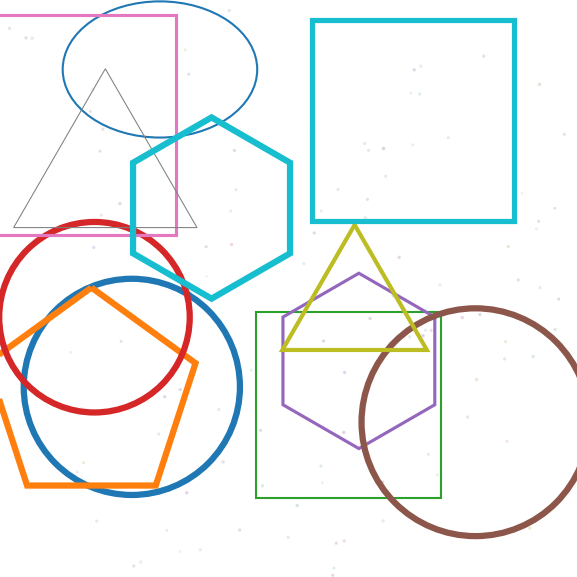[{"shape": "circle", "thickness": 3, "radius": 0.94, "center": [0.228, 0.329]}, {"shape": "oval", "thickness": 1, "radius": 0.84, "center": [0.277, 0.879]}, {"shape": "pentagon", "thickness": 3, "radius": 0.95, "center": [0.158, 0.312]}, {"shape": "square", "thickness": 1, "radius": 0.8, "center": [0.604, 0.298]}, {"shape": "circle", "thickness": 3, "radius": 0.82, "center": [0.164, 0.45]}, {"shape": "hexagon", "thickness": 1.5, "radius": 0.76, "center": [0.621, 0.374]}, {"shape": "circle", "thickness": 3, "radius": 0.99, "center": [0.823, 0.268]}, {"shape": "square", "thickness": 1.5, "radius": 0.96, "center": [0.114, 0.783]}, {"shape": "triangle", "thickness": 0.5, "radius": 0.92, "center": [0.182, 0.697]}, {"shape": "triangle", "thickness": 2, "radius": 0.72, "center": [0.614, 0.465]}, {"shape": "hexagon", "thickness": 3, "radius": 0.78, "center": [0.366, 0.639]}, {"shape": "square", "thickness": 2.5, "radius": 0.87, "center": [0.715, 0.79]}]